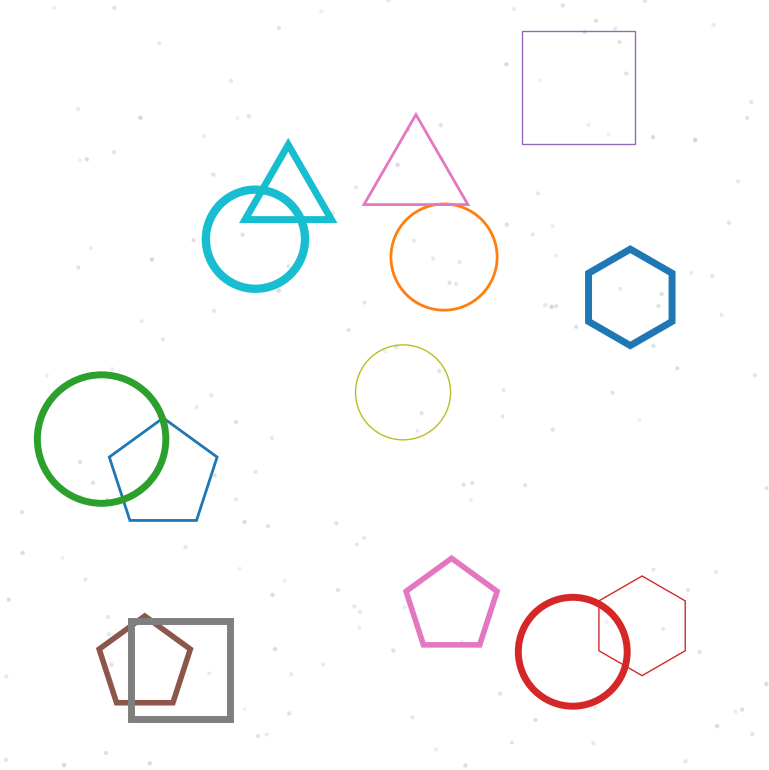[{"shape": "pentagon", "thickness": 1, "radius": 0.37, "center": [0.212, 0.384]}, {"shape": "hexagon", "thickness": 2.5, "radius": 0.31, "center": [0.819, 0.614]}, {"shape": "circle", "thickness": 1, "radius": 0.34, "center": [0.577, 0.666]}, {"shape": "circle", "thickness": 2.5, "radius": 0.42, "center": [0.132, 0.43]}, {"shape": "hexagon", "thickness": 0.5, "radius": 0.32, "center": [0.834, 0.187]}, {"shape": "circle", "thickness": 2.5, "radius": 0.35, "center": [0.744, 0.154]}, {"shape": "square", "thickness": 0.5, "radius": 0.37, "center": [0.752, 0.887]}, {"shape": "pentagon", "thickness": 2, "radius": 0.31, "center": [0.188, 0.138]}, {"shape": "pentagon", "thickness": 2, "radius": 0.31, "center": [0.586, 0.213]}, {"shape": "triangle", "thickness": 1, "radius": 0.39, "center": [0.54, 0.773]}, {"shape": "square", "thickness": 2.5, "radius": 0.32, "center": [0.234, 0.129]}, {"shape": "circle", "thickness": 0.5, "radius": 0.31, "center": [0.523, 0.49]}, {"shape": "circle", "thickness": 3, "radius": 0.32, "center": [0.332, 0.689]}, {"shape": "triangle", "thickness": 2.5, "radius": 0.32, "center": [0.374, 0.747]}]